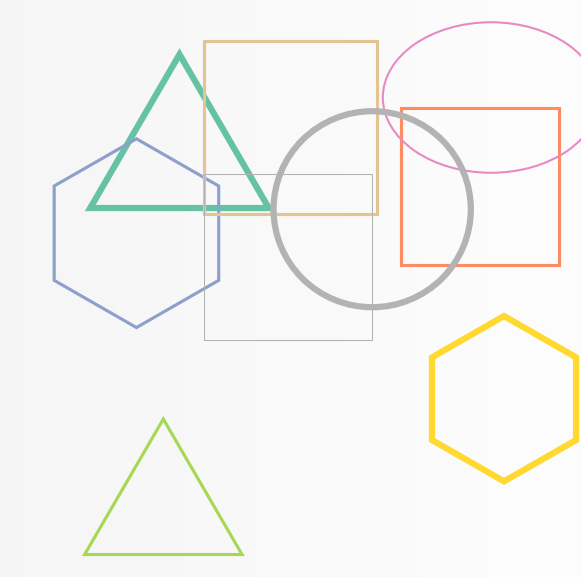[{"shape": "triangle", "thickness": 3, "radius": 0.89, "center": [0.309, 0.728]}, {"shape": "square", "thickness": 1.5, "radius": 0.68, "center": [0.826, 0.676]}, {"shape": "hexagon", "thickness": 1.5, "radius": 0.82, "center": [0.235, 0.595]}, {"shape": "oval", "thickness": 1, "radius": 0.93, "center": [0.845, 0.83]}, {"shape": "triangle", "thickness": 1.5, "radius": 0.78, "center": [0.281, 0.117]}, {"shape": "hexagon", "thickness": 3, "radius": 0.72, "center": [0.867, 0.309]}, {"shape": "square", "thickness": 1.5, "radius": 0.75, "center": [0.5, 0.778]}, {"shape": "circle", "thickness": 3, "radius": 0.85, "center": [0.64, 0.637]}, {"shape": "square", "thickness": 0.5, "radius": 0.72, "center": [0.495, 0.555]}]